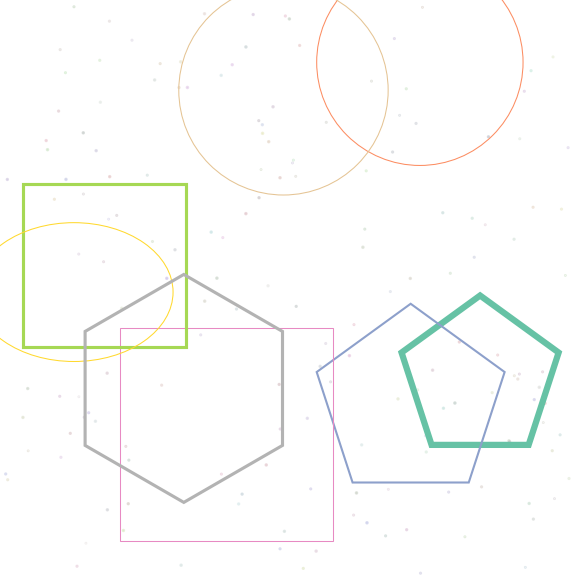[{"shape": "pentagon", "thickness": 3, "radius": 0.71, "center": [0.831, 0.344]}, {"shape": "circle", "thickness": 0.5, "radius": 0.89, "center": [0.727, 0.891]}, {"shape": "pentagon", "thickness": 1, "radius": 0.86, "center": [0.711, 0.302]}, {"shape": "square", "thickness": 0.5, "radius": 0.92, "center": [0.392, 0.247]}, {"shape": "square", "thickness": 1.5, "radius": 0.7, "center": [0.181, 0.539]}, {"shape": "oval", "thickness": 0.5, "radius": 0.86, "center": [0.128, 0.493]}, {"shape": "circle", "thickness": 0.5, "radius": 0.91, "center": [0.491, 0.843]}, {"shape": "hexagon", "thickness": 1.5, "radius": 0.99, "center": [0.318, 0.327]}]